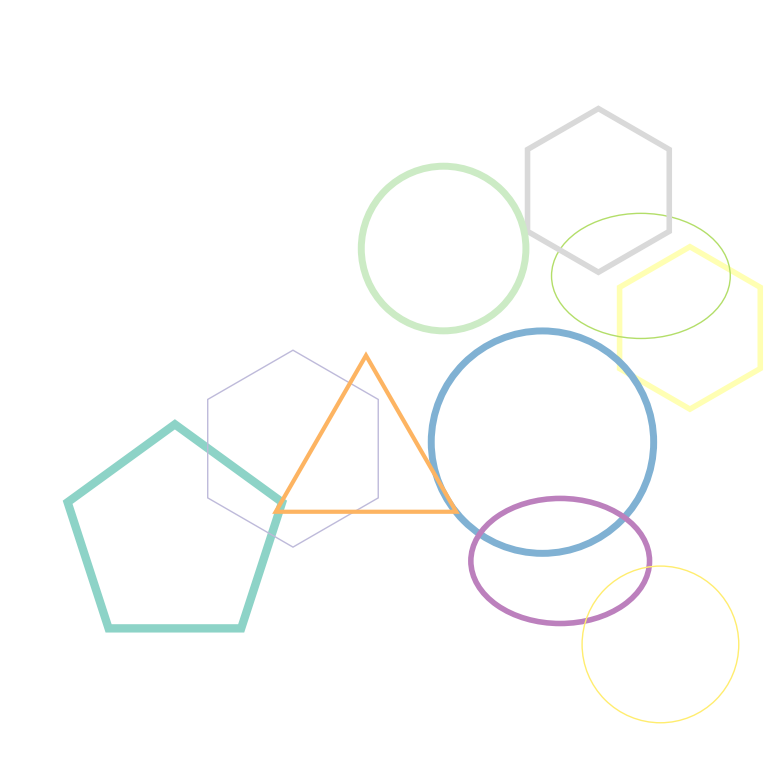[{"shape": "pentagon", "thickness": 3, "radius": 0.73, "center": [0.227, 0.302]}, {"shape": "hexagon", "thickness": 2, "radius": 0.53, "center": [0.896, 0.574]}, {"shape": "hexagon", "thickness": 0.5, "radius": 0.64, "center": [0.38, 0.417]}, {"shape": "circle", "thickness": 2.5, "radius": 0.72, "center": [0.704, 0.426]}, {"shape": "triangle", "thickness": 1.5, "radius": 0.68, "center": [0.475, 0.403]}, {"shape": "oval", "thickness": 0.5, "radius": 0.58, "center": [0.832, 0.642]}, {"shape": "hexagon", "thickness": 2, "radius": 0.53, "center": [0.777, 0.753]}, {"shape": "oval", "thickness": 2, "radius": 0.58, "center": [0.728, 0.271]}, {"shape": "circle", "thickness": 2.5, "radius": 0.53, "center": [0.576, 0.677]}, {"shape": "circle", "thickness": 0.5, "radius": 0.51, "center": [0.858, 0.163]}]